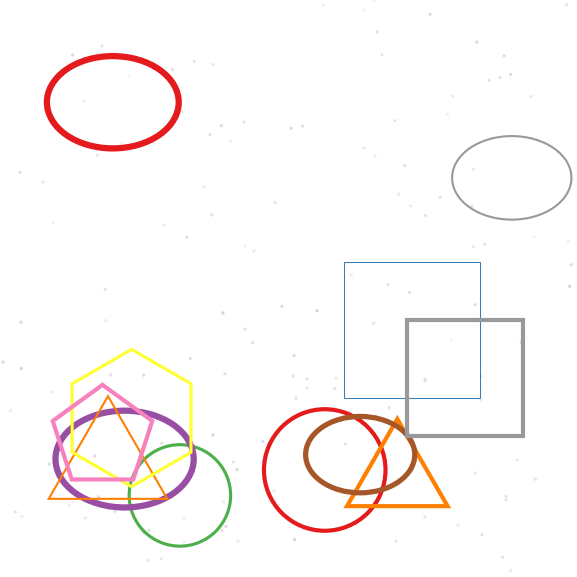[{"shape": "oval", "thickness": 3, "radius": 0.57, "center": [0.195, 0.822]}, {"shape": "circle", "thickness": 2, "radius": 0.53, "center": [0.562, 0.185]}, {"shape": "square", "thickness": 0.5, "radius": 0.59, "center": [0.713, 0.428]}, {"shape": "circle", "thickness": 1.5, "radius": 0.44, "center": [0.312, 0.141]}, {"shape": "oval", "thickness": 3, "radius": 0.6, "center": [0.216, 0.204]}, {"shape": "triangle", "thickness": 1, "radius": 0.59, "center": [0.187, 0.195]}, {"shape": "triangle", "thickness": 2, "radius": 0.5, "center": [0.688, 0.173]}, {"shape": "hexagon", "thickness": 1.5, "radius": 0.59, "center": [0.228, 0.275]}, {"shape": "oval", "thickness": 2.5, "radius": 0.47, "center": [0.624, 0.212]}, {"shape": "pentagon", "thickness": 2, "radius": 0.45, "center": [0.178, 0.242]}, {"shape": "square", "thickness": 2, "radius": 0.5, "center": [0.805, 0.344]}, {"shape": "oval", "thickness": 1, "radius": 0.52, "center": [0.886, 0.691]}]